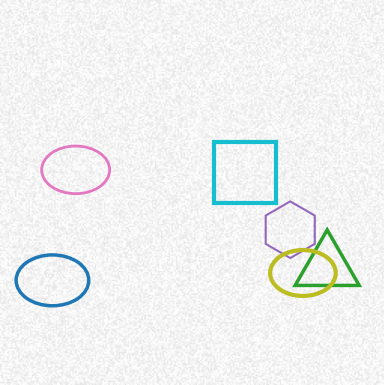[{"shape": "oval", "thickness": 2.5, "radius": 0.47, "center": [0.136, 0.272]}, {"shape": "triangle", "thickness": 2.5, "radius": 0.48, "center": [0.85, 0.307]}, {"shape": "hexagon", "thickness": 1.5, "radius": 0.37, "center": [0.754, 0.403]}, {"shape": "oval", "thickness": 2, "radius": 0.44, "center": [0.197, 0.559]}, {"shape": "oval", "thickness": 3, "radius": 0.43, "center": [0.787, 0.291]}, {"shape": "square", "thickness": 3, "radius": 0.4, "center": [0.637, 0.552]}]